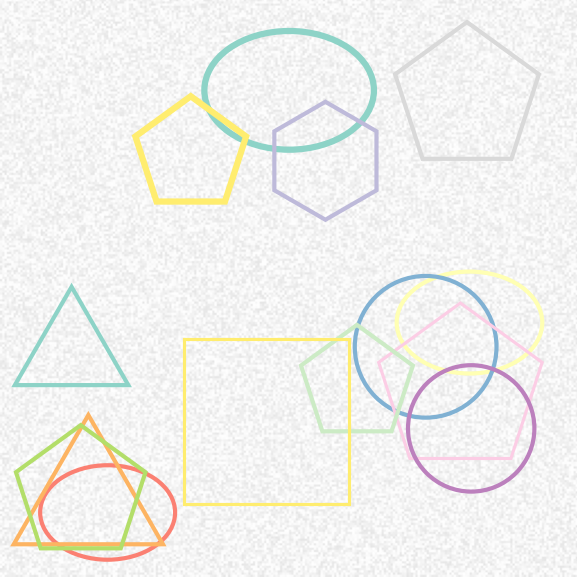[{"shape": "oval", "thickness": 3, "radius": 0.73, "center": [0.501, 0.843]}, {"shape": "triangle", "thickness": 2, "radius": 0.57, "center": [0.124, 0.389]}, {"shape": "oval", "thickness": 2, "radius": 0.63, "center": [0.813, 0.441]}, {"shape": "hexagon", "thickness": 2, "radius": 0.51, "center": [0.563, 0.721]}, {"shape": "oval", "thickness": 2, "radius": 0.58, "center": [0.186, 0.112]}, {"shape": "circle", "thickness": 2, "radius": 0.61, "center": [0.737, 0.399]}, {"shape": "triangle", "thickness": 2, "radius": 0.75, "center": [0.153, 0.131]}, {"shape": "pentagon", "thickness": 2, "radius": 0.59, "center": [0.14, 0.145]}, {"shape": "pentagon", "thickness": 1.5, "radius": 0.74, "center": [0.797, 0.326]}, {"shape": "pentagon", "thickness": 2, "radius": 0.65, "center": [0.809, 0.83]}, {"shape": "circle", "thickness": 2, "radius": 0.55, "center": [0.816, 0.257]}, {"shape": "pentagon", "thickness": 2, "radius": 0.51, "center": [0.618, 0.335]}, {"shape": "pentagon", "thickness": 3, "radius": 0.5, "center": [0.33, 0.732]}, {"shape": "square", "thickness": 1.5, "radius": 0.71, "center": [0.461, 0.269]}]